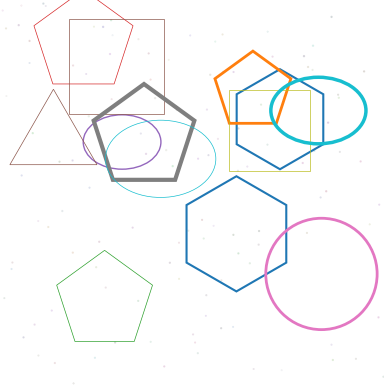[{"shape": "hexagon", "thickness": 1.5, "radius": 0.75, "center": [0.614, 0.393]}, {"shape": "hexagon", "thickness": 1.5, "radius": 0.65, "center": [0.727, 0.69]}, {"shape": "pentagon", "thickness": 2, "radius": 0.52, "center": [0.657, 0.764]}, {"shape": "pentagon", "thickness": 0.5, "radius": 0.65, "center": [0.272, 0.219]}, {"shape": "pentagon", "thickness": 0.5, "radius": 0.68, "center": [0.217, 0.891]}, {"shape": "oval", "thickness": 1, "radius": 0.5, "center": [0.317, 0.631]}, {"shape": "triangle", "thickness": 0.5, "radius": 0.65, "center": [0.139, 0.638]}, {"shape": "square", "thickness": 0.5, "radius": 0.62, "center": [0.302, 0.827]}, {"shape": "circle", "thickness": 2, "radius": 0.72, "center": [0.835, 0.288]}, {"shape": "pentagon", "thickness": 3, "radius": 0.69, "center": [0.374, 0.644]}, {"shape": "square", "thickness": 0.5, "radius": 0.53, "center": [0.701, 0.661]}, {"shape": "oval", "thickness": 2.5, "radius": 0.62, "center": [0.827, 0.713]}, {"shape": "oval", "thickness": 0.5, "radius": 0.72, "center": [0.417, 0.587]}]